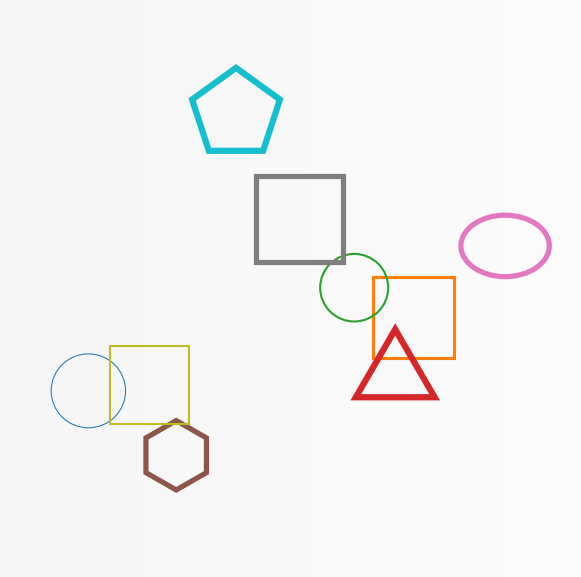[{"shape": "circle", "thickness": 0.5, "radius": 0.32, "center": [0.152, 0.322]}, {"shape": "square", "thickness": 1.5, "radius": 0.35, "center": [0.712, 0.45]}, {"shape": "circle", "thickness": 1, "radius": 0.29, "center": [0.609, 0.501]}, {"shape": "triangle", "thickness": 3, "radius": 0.39, "center": [0.68, 0.35]}, {"shape": "hexagon", "thickness": 2.5, "radius": 0.3, "center": [0.303, 0.211]}, {"shape": "oval", "thickness": 2.5, "radius": 0.38, "center": [0.869, 0.573]}, {"shape": "square", "thickness": 2.5, "radius": 0.38, "center": [0.516, 0.62]}, {"shape": "square", "thickness": 1, "radius": 0.34, "center": [0.258, 0.332]}, {"shape": "pentagon", "thickness": 3, "radius": 0.4, "center": [0.406, 0.802]}]